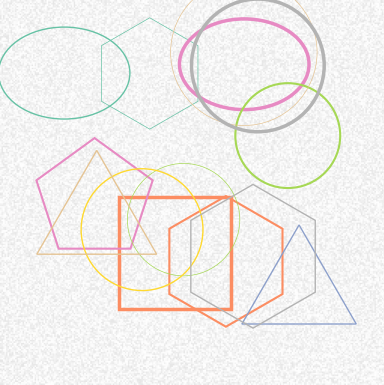[{"shape": "hexagon", "thickness": 0.5, "radius": 0.72, "center": [0.389, 0.809]}, {"shape": "oval", "thickness": 1, "radius": 0.85, "center": [0.167, 0.81]}, {"shape": "square", "thickness": 2.5, "radius": 0.73, "center": [0.455, 0.343]}, {"shape": "hexagon", "thickness": 1.5, "radius": 0.85, "center": [0.587, 0.321]}, {"shape": "triangle", "thickness": 1, "radius": 0.86, "center": [0.777, 0.244]}, {"shape": "pentagon", "thickness": 1.5, "radius": 0.79, "center": [0.246, 0.483]}, {"shape": "oval", "thickness": 2.5, "radius": 0.84, "center": [0.634, 0.833]}, {"shape": "circle", "thickness": 1.5, "radius": 0.68, "center": [0.747, 0.648]}, {"shape": "circle", "thickness": 0.5, "radius": 0.73, "center": [0.477, 0.43]}, {"shape": "circle", "thickness": 1, "radius": 0.79, "center": [0.369, 0.404]}, {"shape": "triangle", "thickness": 1, "radius": 0.9, "center": [0.251, 0.43]}, {"shape": "circle", "thickness": 0.5, "radius": 0.95, "center": [0.633, 0.864]}, {"shape": "circle", "thickness": 2.5, "radius": 0.86, "center": [0.67, 0.83]}, {"shape": "hexagon", "thickness": 1, "radius": 0.93, "center": [0.657, 0.334]}]